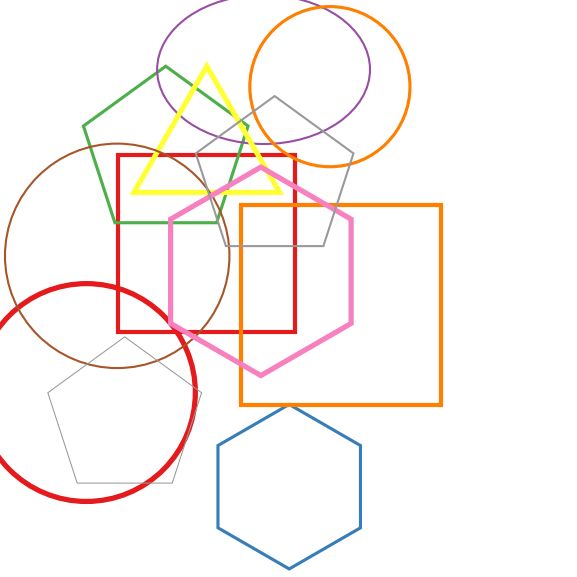[{"shape": "square", "thickness": 2, "radius": 0.77, "center": [0.357, 0.577]}, {"shape": "circle", "thickness": 2.5, "radius": 0.94, "center": [0.15, 0.319]}, {"shape": "hexagon", "thickness": 1.5, "radius": 0.71, "center": [0.501, 0.156]}, {"shape": "pentagon", "thickness": 1.5, "radius": 0.75, "center": [0.287, 0.735]}, {"shape": "oval", "thickness": 1, "radius": 0.92, "center": [0.456, 0.879]}, {"shape": "circle", "thickness": 1.5, "radius": 0.69, "center": [0.571, 0.849]}, {"shape": "square", "thickness": 2, "radius": 0.87, "center": [0.59, 0.471]}, {"shape": "triangle", "thickness": 2.5, "radius": 0.73, "center": [0.358, 0.739]}, {"shape": "circle", "thickness": 1, "radius": 0.97, "center": [0.203, 0.556]}, {"shape": "hexagon", "thickness": 2.5, "radius": 0.9, "center": [0.452, 0.529]}, {"shape": "pentagon", "thickness": 1, "radius": 0.72, "center": [0.476, 0.689]}, {"shape": "pentagon", "thickness": 0.5, "radius": 0.7, "center": [0.216, 0.276]}]